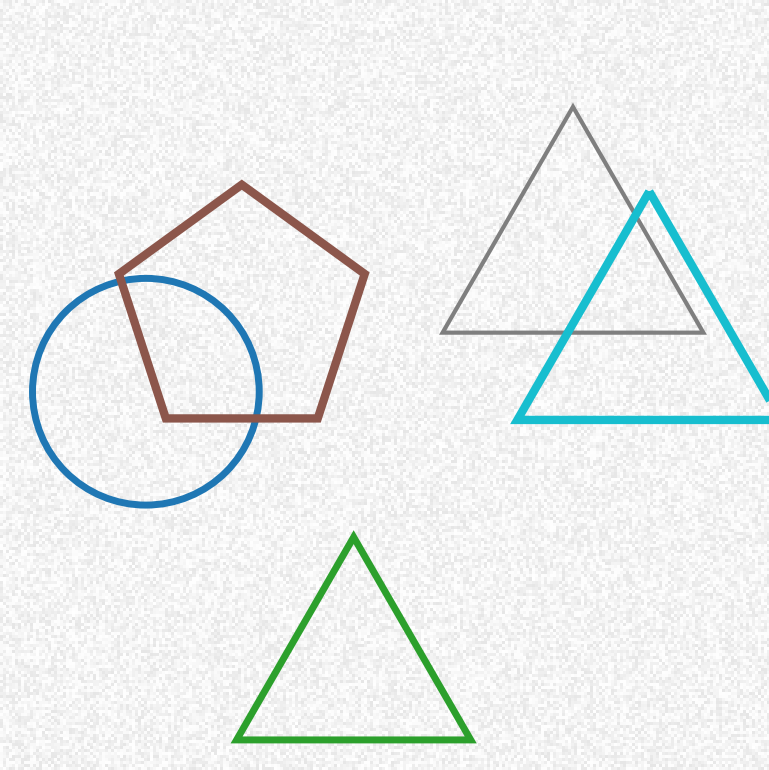[{"shape": "circle", "thickness": 2.5, "radius": 0.74, "center": [0.189, 0.491]}, {"shape": "triangle", "thickness": 2.5, "radius": 0.88, "center": [0.459, 0.127]}, {"shape": "pentagon", "thickness": 3, "radius": 0.84, "center": [0.314, 0.592]}, {"shape": "triangle", "thickness": 1.5, "radius": 0.98, "center": [0.744, 0.666]}, {"shape": "triangle", "thickness": 3, "radius": 0.99, "center": [0.843, 0.554]}]